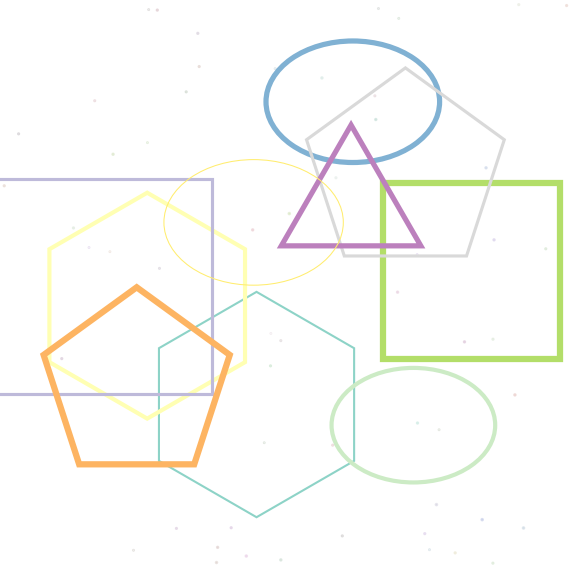[{"shape": "hexagon", "thickness": 1, "radius": 0.98, "center": [0.444, 0.299]}, {"shape": "hexagon", "thickness": 2, "radius": 0.98, "center": [0.255, 0.47]}, {"shape": "square", "thickness": 1.5, "radius": 0.93, "center": [0.181, 0.503]}, {"shape": "oval", "thickness": 2.5, "radius": 0.75, "center": [0.611, 0.823]}, {"shape": "pentagon", "thickness": 3, "radius": 0.85, "center": [0.237, 0.332]}, {"shape": "square", "thickness": 3, "radius": 0.76, "center": [0.816, 0.53]}, {"shape": "pentagon", "thickness": 1.5, "radius": 0.9, "center": [0.702, 0.702]}, {"shape": "triangle", "thickness": 2.5, "radius": 0.7, "center": [0.608, 0.643]}, {"shape": "oval", "thickness": 2, "radius": 0.71, "center": [0.716, 0.263]}, {"shape": "oval", "thickness": 0.5, "radius": 0.78, "center": [0.439, 0.614]}]